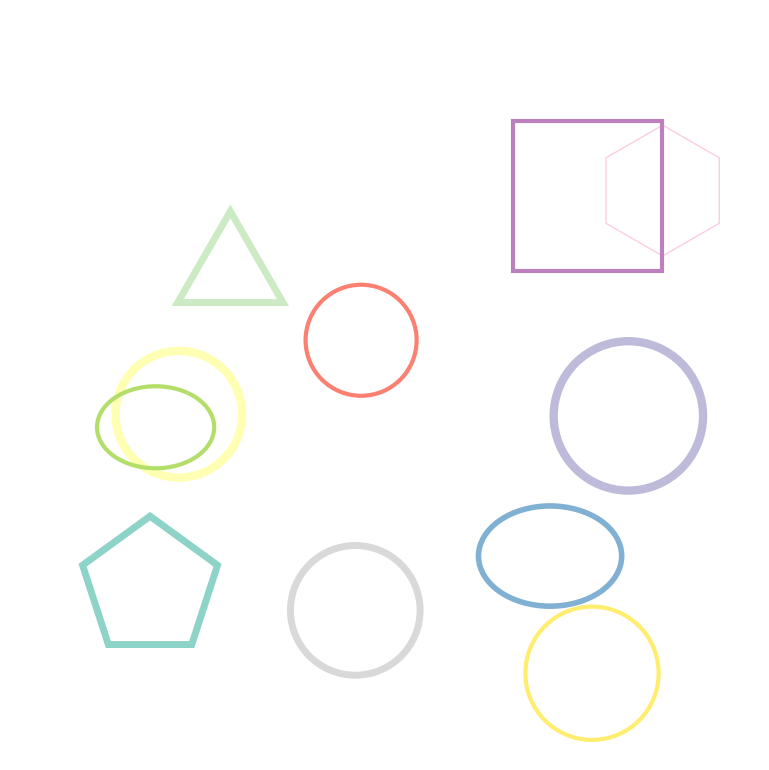[{"shape": "pentagon", "thickness": 2.5, "radius": 0.46, "center": [0.195, 0.237]}, {"shape": "circle", "thickness": 3, "radius": 0.41, "center": [0.232, 0.462]}, {"shape": "circle", "thickness": 3, "radius": 0.49, "center": [0.816, 0.46]}, {"shape": "circle", "thickness": 1.5, "radius": 0.36, "center": [0.469, 0.558]}, {"shape": "oval", "thickness": 2, "radius": 0.46, "center": [0.714, 0.278]}, {"shape": "oval", "thickness": 1.5, "radius": 0.38, "center": [0.202, 0.445]}, {"shape": "hexagon", "thickness": 0.5, "radius": 0.42, "center": [0.861, 0.753]}, {"shape": "circle", "thickness": 2.5, "radius": 0.42, "center": [0.461, 0.207]}, {"shape": "square", "thickness": 1.5, "radius": 0.48, "center": [0.763, 0.745]}, {"shape": "triangle", "thickness": 2.5, "radius": 0.39, "center": [0.299, 0.647]}, {"shape": "circle", "thickness": 1.5, "radius": 0.43, "center": [0.769, 0.126]}]